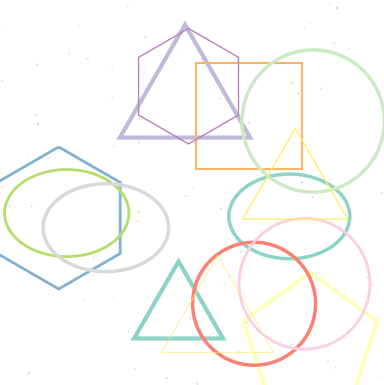[{"shape": "triangle", "thickness": 3, "radius": 0.67, "center": [0.464, 0.188]}, {"shape": "oval", "thickness": 2.5, "radius": 0.79, "center": [0.752, 0.438]}, {"shape": "pentagon", "thickness": 2.5, "radius": 0.91, "center": [0.806, 0.11]}, {"shape": "triangle", "thickness": 3, "radius": 0.98, "center": [0.481, 0.74]}, {"shape": "circle", "thickness": 2.5, "radius": 0.8, "center": [0.66, 0.211]}, {"shape": "hexagon", "thickness": 2, "radius": 0.92, "center": [0.152, 0.434]}, {"shape": "square", "thickness": 1.5, "radius": 0.69, "center": [0.646, 0.699]}, {"shape": "oval", "thickness": 2, "radius": 0.81, "center": [0.173, 0.447]}, {"shape": "circle", "thickness": 2, "radius": 0.85, "center": [0.791, 0.263]}, {"shape": "oval", "thickness": 2.5, "radius": 0.82, "center": [0.275, 0.409]}, {"shape": "hexagon", "thickness": 1, "radius": 0.75, "center": [0.49, 0.776]}, {"shape": "circle", "thickness": 2.5, "radius": 0.92, "center": [0.813, 0.686]}, {"shape": "triangle", "thickness": 0.5, "radius": 0.84, "center": [0.565, 0.169]}, {"shape": "triangle", "thickness": 1, "radius": 0.79, "center": [0.767, 0.51]}]